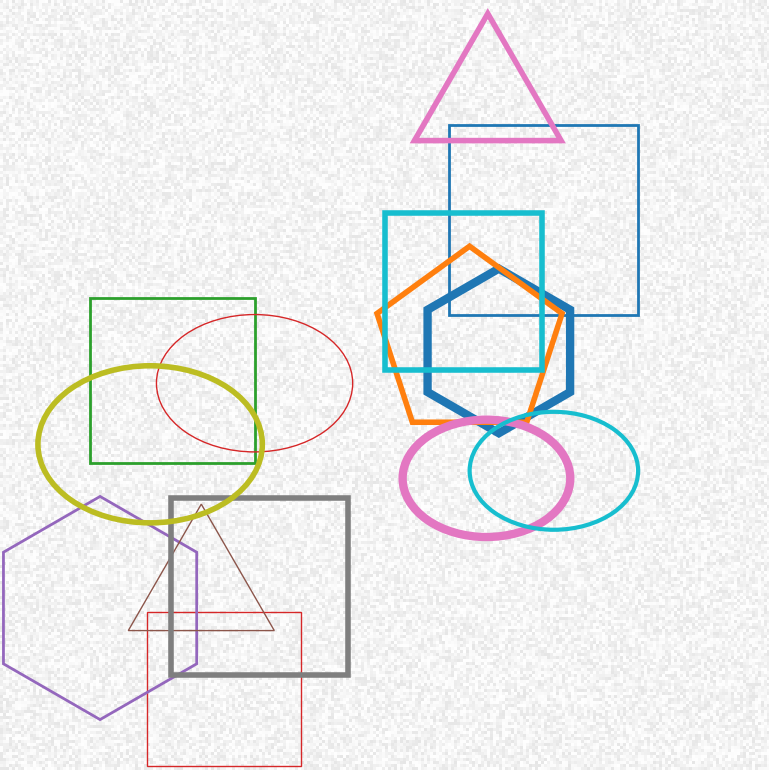[{"shape": "hexagon", "thickness": 3, "radius": 0.53, "center": [0.648, 0.544]}, {"shape": "square", "thickness": 1, "radius": 0.62, "center": [0.706, 0.715]}, {"shape": "pentagon", "thickness": 2, "radius": 0.63, "center": [0.61, 0.554]}, {"shape": "square", "thickness": 1, "radius": 0.54, "center": [0.225, 0.506]}, {"shape": "oval", "thickness": 0.5, "radius": 0.64, "center": [0.331, 0.502]}, {"shape": "square", "thickness": 0.5, "radius": 0.5, "center": [0.29, 0.105]}, {"shape": "hexagon", "thickness": 1, "radius": 0.72, "center": [0.13, 0.21]}, {"shape": "triangle", "thickness": 0.5, "radius": 0.55, "center": [0.261, 0.236]}, {"shape": "oval", "thickness": 3, "radius": 0.54, "center": [0.632, 0.379]}, {"shape": "triangle", "thickness": 2, "radius": 0.55, "center": [0.633, 0.872]}, {"shape": "square", "thickness": 2, "radius": 0.57, "center": [0.337, 0.239]}, {"shape": "oval", "thickness": 2, "radius": 0.73, "center": [0.195, 0.423]}, {"shape": "square", "thickness": 2, "radius": 0.51, "center": [0.602, 0.621]}, {"shape": "oval", "thickness": 1.5, "radius": 0.55, "center": [0.719, 0.389]}]